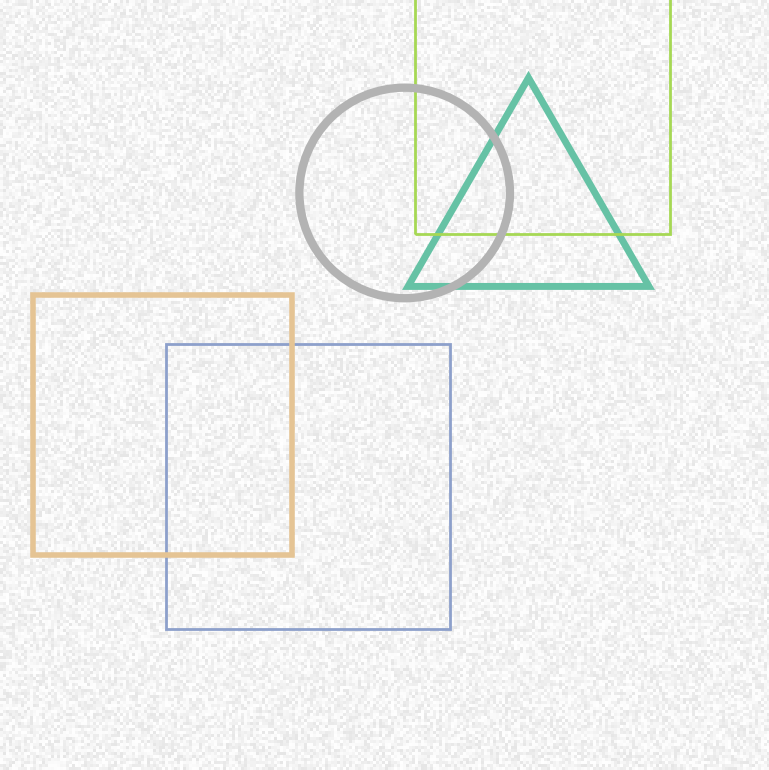[{"shape": "triangle", "thickness": 2.5, "radius": 0.9, "center": [0.686, 0.718]}, {"shape": "square", "thickness": 1, "radius": 0.92, "center": [0.4, 0.368]}, {"shape": "square", "thickness": 1, "radius": 0.83, "center": [0.705, 0.862]}, {"shape": "square", "thickness": 2, "radius": 0.84, "center": [0.211, 0.448]}, {"shape": "circle", "thickness": 3, "radius": 0.68, "center": [0.526, 0.749]}]